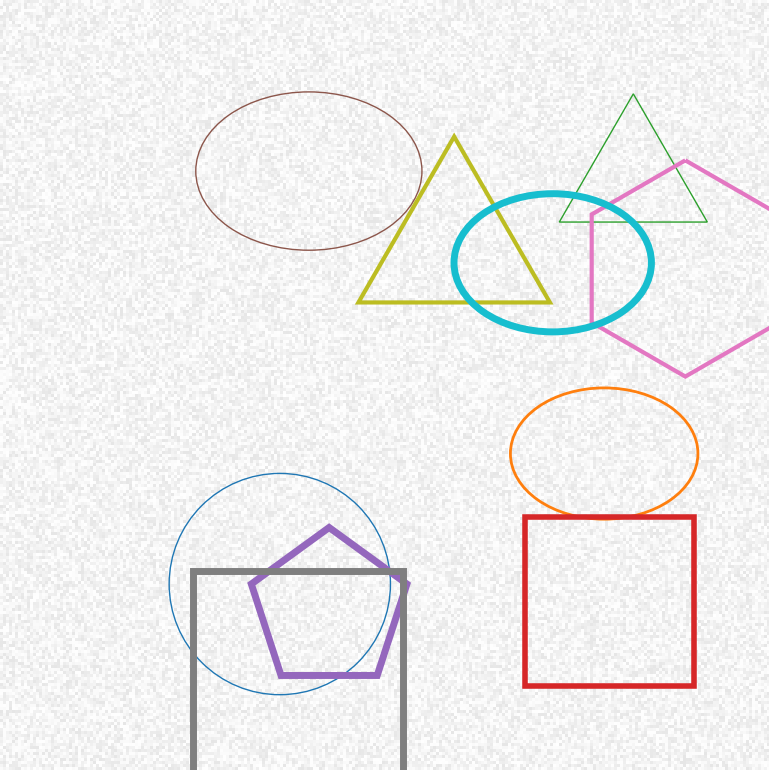[{"shape": "circle", "thickness": 0.5, "radius": 0.72, "center": [0.363, 0.241]}, {"shape": "oval", "thickness": 1, "radius": 0.61, "center": [0.785, 0.411]}, {"shape": "triangle", "thickness": 0.5, "radius": 0.55, "center": [0.822, 0.767]}, {"shape": "square", "thickness": 2, "radius": 0.55, "center": [0.792, 0.219]}, {"shape": "pentagon", "thickness": 2.5, "radius": 0.53, "center": [0.427, 0.209]}, {"shape": "oval", "thickness": 0.5, "radius": 0.73, "center": [0.401, 0.778]}, {"shape": "hexagon", "thickness": 1.5, "radius": 0.7, "center": [0.89, 0.651]}, {"shape": "square", "thickness": 2.5, "radius": 0.68, "center": [0.387, 0.121]}, {"shape": "triangle", "thickness": 1.5, "radius": 0.72, "center": [0.59, 0.679]}, {"shape": "oval", "thickness": 2.5, "radius": 0.64, "center": [0.718, 0.659]}]